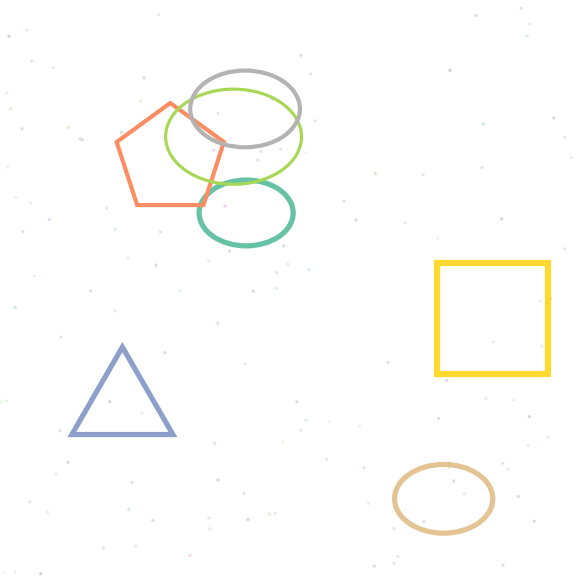[{"shape": "oval", "thickness": 2.5, "radius": 0.41, "center": [0.426, 0.63]}, {"shape": "pentagon", "thickness": 2, "radius": 0.49, "center": [0.295, 0.723]}, {"shape": "triangle", "thickness": 2.5, "radius": 0.51, "center": [0.212, 0.297]}, {"shape": "oval", "thickness": 1.5, "radius": 0.59, "center": [0.404, 0.762]}, {"shape": "square", "thickness": 3, "radius": 0.48, "center": [0.852, 0.448]}, {"shape": "oval", "thickness": 2.5, "radius": 0.43, "center": [0.768, 0.135]}, {"shape": "oval", "thickness": 2, "radius": 0.47, "center": [0.424, 0.811]}]